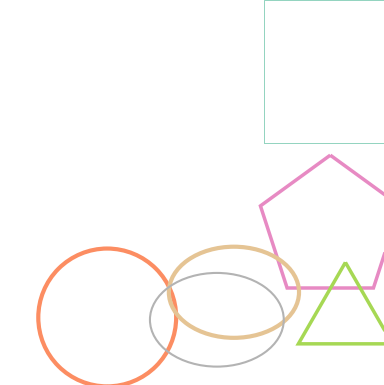[{"shape": "square", "thickness": 0.5, "radius": 0.93, "center": [0.871, 0.815]}, {"shape": "circle", "thickness": 3, "radius": 0.9, "center": [0.279, 0.175]}, {"shape": "pentagon", "thickness": 2.5, "radius": 0.95, "center": [0.858, 0.406]}, {"shape": "triangle", "thickness": 2.5, "radius": 0.71, "center": [0.897, 0.177]}, {"shape": "oval", "thickness": 3, "radius": 0.85, "center": [0.608, 0.241]}, {"shape": "oval", "thickness": 1.5, "radius": 0.87, "center": [0.563, 0.169]}]